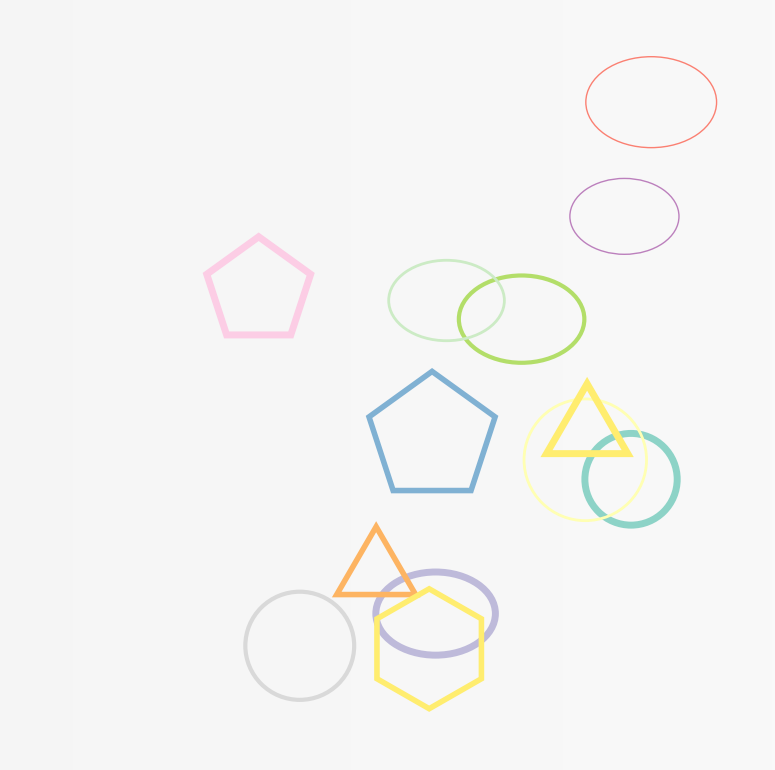[{"shape": "circle", "thickness": 2.5, "radius": 0.3, "center": [0.814, 0.378]}, {"shape": "circle", "thickness": 1, "radius": 0.4, "center": [0.755, 0.403]}, {"shape": "oval", "thickness": 2.5, "radius": 0.39, "center": [0.562, 0.203]}, {"shape": "oval", "thickness": 0.5, "radius": 0.42, "center": [0.84, 0.867]}, {"shape": "pentagon", "thickness": 2, "radius": 0.43, "center": [0.557, 0.432]}, {"shape": "triangle", "thickness": 2, "radius": 0.29, "center": [0.485, 0.257]}, {"shape": "oval", "thickness": 1.5, "radius": 0.4, "center": [0.673, 0.586]}, {"shape": "pentagon", "thickness": 2.5, "radius": 0.35, "center": [0.334, 0.622]}, {"shape": "circle", "thickness": 1.5, "radius": 0.35, "center": [0.387, 0.161]}, {"shape": "oval", "thickness": 0.5, "radius": 0.35, "center": [0.806, 0.719]}, {"shape": "oval", "thickness": 1, "radius": 0.37, "center": [0.576, 0.61]}, {"shape": "hexagon", "thickness": 2, "radius": 0.39, "center": [0.554, 0.157]}, {"shape": "triangle", "thickness": 2.5, "radius": 0.3, "center": [0.758, 0.441]}]